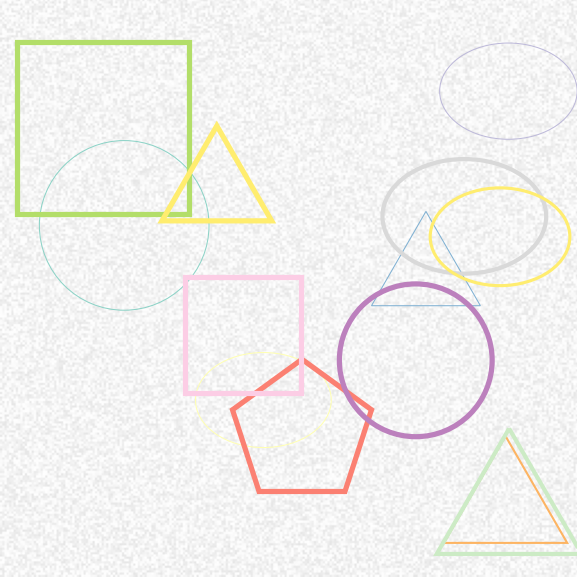[{"shape": "circle", "thickness": 0.5, "radius": 0.73, "center": [0.215, 0.609]}, {"shape": "oval", "thickness": 0.5, "radius": 0.59, "center": [0.456, 0.306]}, {"shape": "oval", "thickness": 0.5, "radius": 0.6, "center": [0.88, 0.841]}, {"shape": "pentagon", "thickness": 2.5, "radius": 0.63, "center": [0.523, 0.25]}, {"shape": "triangle", "thickness": 0.5, "radius": 0.54, "center": [0.738, 0.524]}, {"shape": "triangle", "thickness": 1, "radius": 0.62, "center": [0.875, 0.121]}, {"shape": "square", "thickness": 2.5, "radius": 0.74, "center": [0.179, 0.777]}, {"shape": "square", "thickness": 2.5, "radius": 0.5, "center": [0.42, 0.419]}, {"shape": "oval", "thickness": 2, "radius": 0.71, "center": [0.804, 0.624]}, {"shape": "circle", "thickness": 2.5, "radius": 0.66, "center": [0.72, 0.375]}, {"shape": "triangle", "thickness": 2, "radius": 0.72, "center": [0.882, 0.112]}, {"shape": "oval", "thickness": 1.5, "radius": 0.6, "center": [0.866, 0.589]}, {"shape": "triangle", "thickness": 2.5, "radius": 0.55, "center": [0.375, 0.672]}]